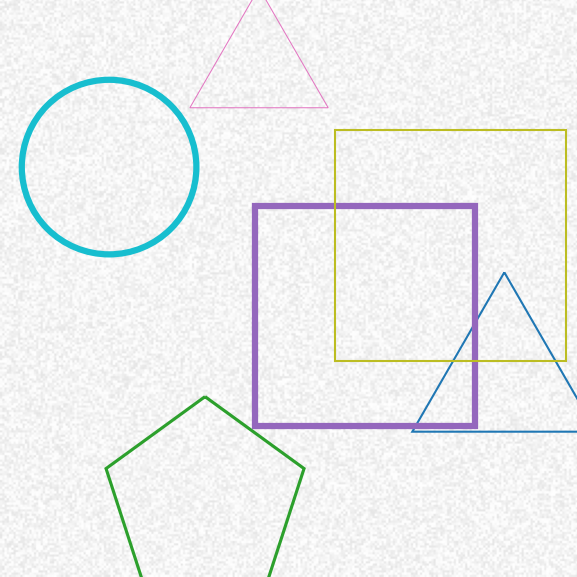[{"shape": "triangle", "thickness": 1, "radius": 0.92, "center": [0.873, 0.344]}, {"shape": "pentagon", "thickness": 1.5, "radius": 0.9, "center": [0.355, 0.132]}, {"shape": "square", "thickness": 3, "radius": 0.95, "center": [0.631, 0.452]}, {"shape": "triangle", "thickness": 0.5, "radius": 0.69, "center": [0.449, 0.882]}, {"shape": "square", "thickness": 1, "radius": 1.0, "center": [0.78, 0.574]}, {"shape": "circle", "thickness": 3, "radius": 0.76, "center": [0.189, 0.71]}]